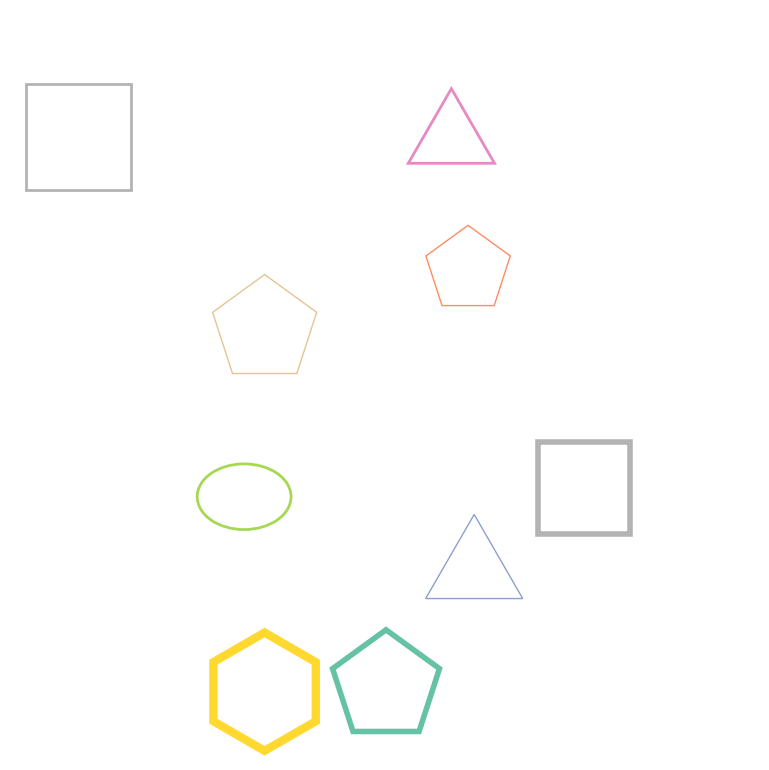[{"shape": "pentagon", "thickness": 2, "radius": 0.36, "center": [0.501, 0.109]}, {"shape": "pentagon", "thickness": 0.5, "radius": 0.29, "center": [0.608, 0.65]}, {"shape": "triangle", "thickness": 0.5, "radius": 0.36, "center": [0.616, 0.259]}, {"shape": "triangle", "thickness": 1, "radius": 0.32, "center": [0.586, 0.82]}, {"shape": "oval", "thickness": 1, "radius": 0.3, "center": [0.317, 0.355]}, {"shape": "hexagon", "thickness": 3, "radius": 0.38, "center": [0.344, 0.102]}, {"shape": "pentagon", "thickness": 0.5, "radius": 0.36, "center": [0.344, 0.572]}, {"shape": "square", "thickness": 2, "radius": 0.3, "center": [0.758, 0.366]}, {"shape": "square", "thickness": 1, "radius": 0.34, "center": [0.102, 0.822]}]